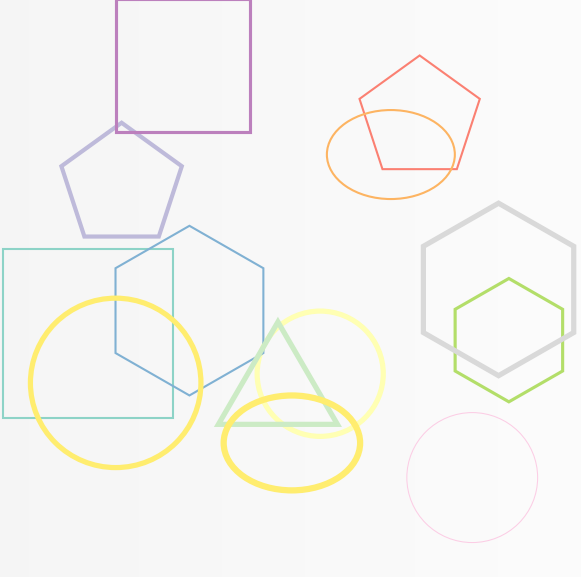[{"shape": "square", "thickness": 1, "radius": 0.73, "center": [0.152, 0.421]}, {"shape": "circle", "thickness": 2.5, "radius": 0.54, "center": [0.551, 0.352]}, {"shape": "pentagon", "thickness": 2, "radius": 0.54, "center": [0.209, 0.678]}, {"shape": "pentagon", "thickness": 1, "radius": 0.54, "center": [0.722, 0.794]}, {"shape": "hexagon", "thickness": 1, "radius": 0.73, "center": [0.326, 0.461]}, {"shape": "oval", "thickness": 1, "radius": 0.55, "center": [0.672, 0.732]}, {"shape": "hexagon", "thickness": 1.5, "radius": 0.53, "center": [0.876, 0.41]}, {"shape": "circle", "thickness": 0.5, "radius": 0.56, "center": [0.812, 0.172]}, {"shape": "hexagon", "thickness": 2.5, "radius": 0.75, "center": [0.858, 0.498]}, {"shape": "square", "thickness": 1.5, "radius": 0.57, "center": [0.315, 0.885]}, {"shape": "triangle", "thickness": 2.5, "radius": 0.59, "center": [0.478, 0.323]}, {"shape": "circle", "thickness": 2.5, "radius": 0.73, "center": [0.199, 0.336]}, {"shape": "oval", "thickness": 3, "radius": 0.59, "center": [0.502, 0.232]}]